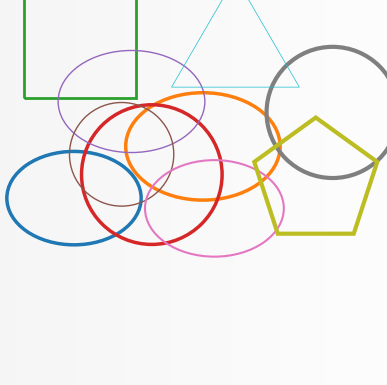[{"shape": "oval", "thickness": 2.5, "radius": 0.87, "center": [0.191, 0.485]}, {"shape": "oval", "thickness": 2.5, "radius": 1.0, "center": [0.524, 0.62]}, {"shape": "square", "thickness": 2, "radius": 0.73, "center": [0.206, 0.89]}, {"shape": "circle", "thickness": 2.5, "radius": 0.91, "center": [0.392, 0.546]}, {"shape": "oval", "thickness": 1, "radius": 0.95, "center": [0.339, 0.736]}, {"shape": "circle", "thickness": 1, "radius": 0.67, "center": [0.314, 0.599]}, {"shape": "oval", "thickness": 1.5, "radius": 0.9, "center": [0.553, 0.459]}, {"shape": "circle", "thickness": 3, "radius": 0.85, "center": [0.858, 0.708]}, {"shape": "pentagon", "thickness": 3, "radius": 0.83, "center": [0.815, 0.528]}, {"shape": "triangle", "thickness": 0.5, "radius": 0.95, "center": [0.608, 0.869]}]